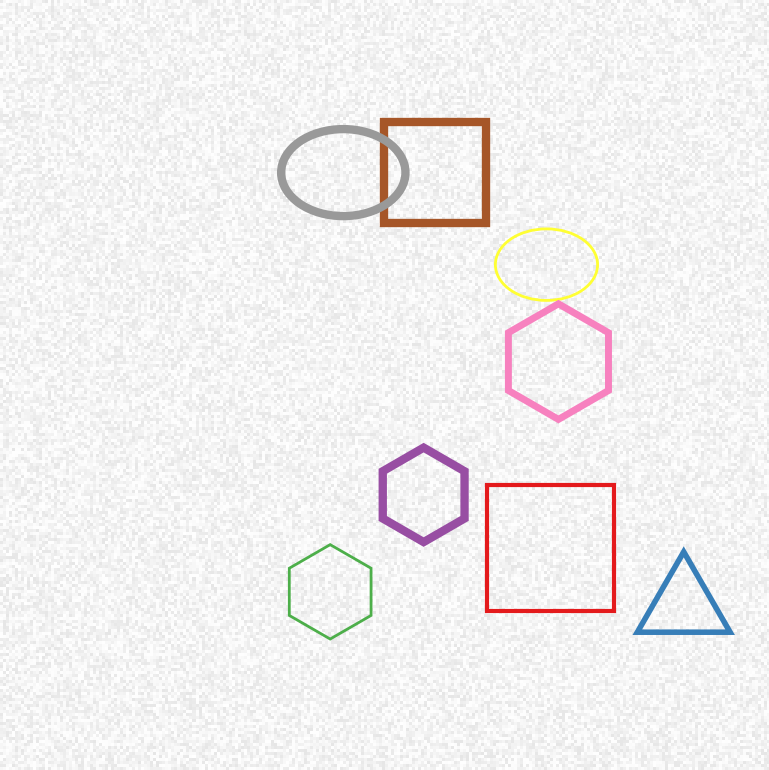[{"shape": "square", "thickness": 1.5, "radius": 0.41, "center": [0.715, 0.288]}, {"shape": "triangle", "thickness": 2, "radius": 0.35, "center": [0.888, 0.214]}, {"shape": "hexagon", "thickness": 1, "radius": 0.31, "center": [0.429, 0.231]}, {"shape": "hexagon", "thickness": 3, "radius": 0.31, "center": [0.55, 0.357]}, {"shape": "oval", "thickness": 1, "radius": 0.33, "center": [0.71, 0.656]}, {"shape": "square", "thickness": 3, "radius": 0.33, "center": [0.565, 0.776]}, {"shape": "hexagon", "thickness": 2.5, "radius": 0.38, "center": [0.725, 0.53]}, {"shape": "oval", "thickness": 3, "radius": 0.4, "center": [0.446, 0.776]}]